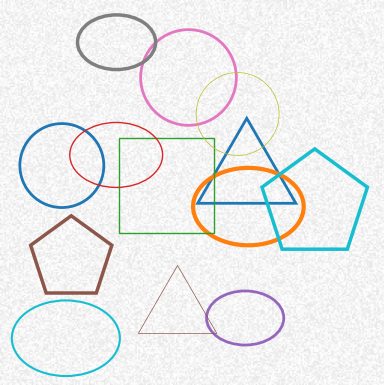[{"shape": "circle", "thickness": 2, "radius": 0.55, "center": [0.161, 0.57]}, {"shape": "triangle", "thickness": 2, "radius": 0.74, "center": [0.641, 0.546]}, {"shape": "oval", "thickness": 3, "radius": 0.72, "center": [0.645, 0.463]}, {"shape": "square", "thickness": 1, "radius": 0.61, "center": [0.432, 0.518]}, {"shape": "oval", "thickness": 1, "radius": 0.6, "center": [0.302, 0.598]}, {"shape": "oval", "thickness": 2, "radius": 0.5, "center": [0.637, 0.174]}, {"shape": "triangle", "thickness": 0.5, "radius": 0.59, "center": [0.461, 0.193]}, {"shape": "pentagon", "thickness": 2.5, "radius": 0.55, "center": [0.185, 0.329]}, {"shape": "circle", "thickness": 2, "radius": 0.62, "center": [0.49, 0.799]}, {"shape": "oval", "thickness": 2.5, "radius": 0.51, "center": [0.303, 0.89]}, {"shape": "circle", "thickness": 0.5, "radius": 0.54, "center": [0.617, 0.704]}, {"shape": "pentagon", "thickness": 2.5, "radius": 0.72, "center": [0.817, 0.469]}, {"shape": "oval", "thickness": 1.5, "radius": 0.7, "center": [0.171, 0.121]}]